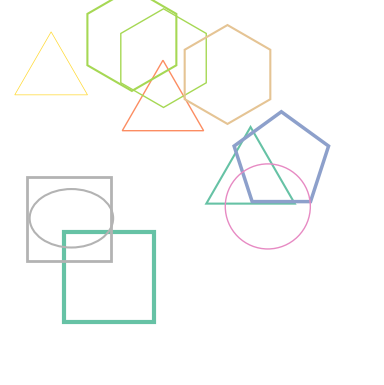[{"shape": "triangle", "thickness": 1.5, "radius": 0.66, "center": [0.651, 0.537]}, {"shape": "square", "thickness": 3, "radius": 0.59, "center": [0.283, 0.28]}, {"shape": "triangle", "thickness": 1, "radius": 0.61, "center": [0.423, 0.722]}, {"shape": "pentagon", "thickness": 2.5, "radius": 0.65, "center": [0.731, 0.581]}, {"shape": "circle", "thickness": 1, "radius": 0.55, "center": [0.696, 0.464]}, {"shape": "hexagon", "thickness": 1.5, "radius": 0.67, "center": [0.343, 0.897]}, {"shape": "hexagon", "thickness": 1, "radius": 0.64, "center": [0.425, 0.849]}, {"shape": "triangle", "thickness": 0.5, "radius": 0.55, "center": [0.133, 0.808]}, {"shape": "hexagon", "thickness": 1.5, "radius": 0.64, "center": [0.591, 0.807]}, {"shape": "oval", "thickness": 1.5, "radius": 0.54, "center": [0.185, 0.433]}, {"shape": "square", "thickness": 2, "radius": 0.54, "center": [0.18, 0.431]}]